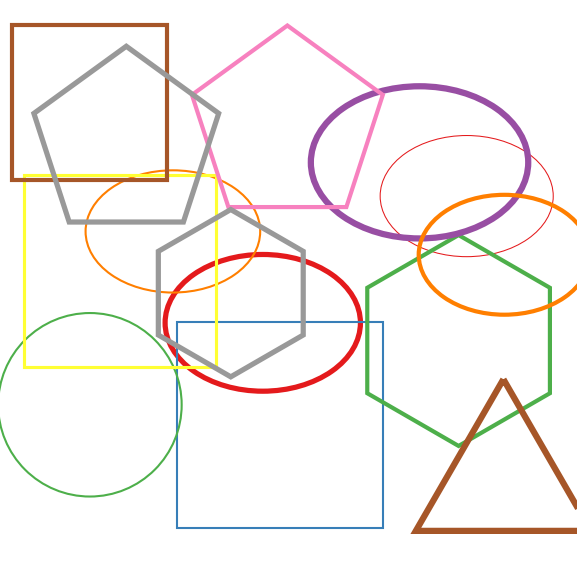[{"shape": "oval", "thickness": 2.5, "radius": 0.85, "center": [0.455, 0.44]}, {"shape": "oval", "thickness": 0.5, "radius": 0.75, "center": [0.808, 0.66]}, {"shape": "square", "thickness": 1, "radius": 0.89, "center": [0.485, 0.263]}, {"shape": "hexagon", "thickness": 2, "radius": 0.91, "center": [0.794, 0.41]}, {"shape": "circle", "thickness": 1, "radius": 0.79, "center": [0.156, 0.298]}, {"shape": "oval", "thickness": 3, "radius": 0.94, "center": [0.726, 0.718]}, {"shape": "oval", "thickness": 2, "radius": 0.74, "center": [0.873, 0.558]}, {"shape": "oval", "thickness": 1, "radius": 0.76, "center": [0.299, 0.598]}, {"shape": "square", "thickness": 1.5, "radius": 0.83, "center": [0.208, 0.53]}, {"shape": "triangle", "thickness": 3, "radius": 0.88, "center": [0.872, 0.167]}, {"shape": "square", "thickness": 2, "radius": 0.67, "center": [0.155, 0.822]}, {"shape": "pentagon", "thickness": 2, "radius": 0.87, "center": [0.498, 0.781]}, {"shape": "pentagon", "thickness": 2.5, "radius": 0.84, "center": [0.219, 0.751]}, {"shape": "hexagon", "thickness": 2.5, "radius": 0.72, "center": [0.4, 0.491]}]